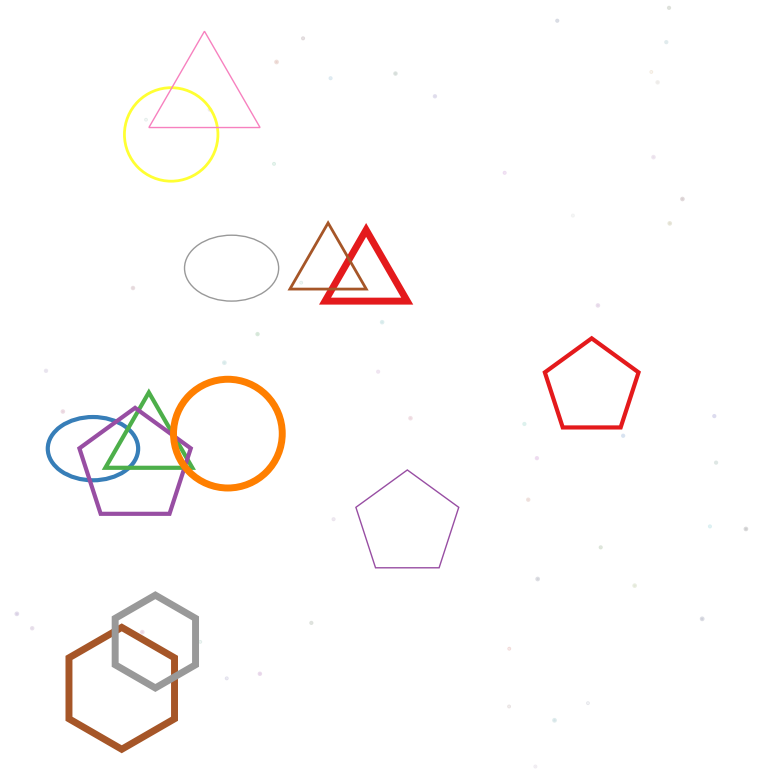[{"shape": "pentagon", "thickness": 1.5, "radius": 0.32, "center": [0.768, 0.497]}, {"shape": "triangle", "thickness": 2.5, "radius": 0.31, "center": [0.475, 0.64]}, {"shape": "oval", "thickness": 1.5, "radius": 0.29, "center": [0.121, 0.417]}, {"shape": "triangle", "thickness": 1.5, "radius": 0.33, "center": [0.193, 0.425]}, {"shape": "pentagon", "thickness": 0.5, "radius": 0.35, "center": [0.529, 0.319]}, {"shape": "pentagon", "thickness": 1.5, "radius": 0.38, "center": [0.175, 0.394]}, {"shape": "circle", "thickness": 2.5, "radius": 0.35, "center": [0.296, 0.437]}, {"shape": "circle", "thickness": 1, "radius": 0.3, "center": [0.222, 0.825]}, {"shape": "hexagon", "thickness": 2.5, "radius": 0.4, "center": [0.158, 0.106]}, {"shape": "triangle", "thickness": 1, "radius": 0.29, "center": [0.426, 0.653]}, {"shape": "triangle", "thickness": 0.5, "radius": 0.42, "center": [0.266, 0.876]}, {"shape": "hexagon", "thickness": 2.5, "radius": 0.3, "center": [0.202, 0.167]}, {"shape": "oval", "thickness": 0.5, "radius": 0.31, "center": [0.301, 0.652]}]